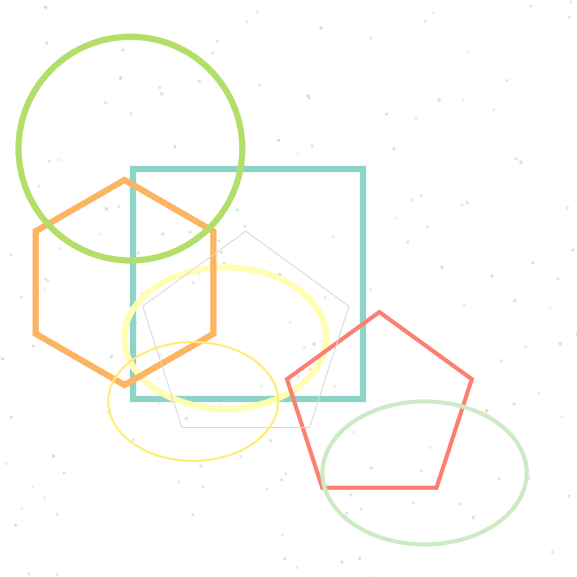[{"shape": "square", "thickness": 3, "radius": 1.0, "center": [0.429, 0.508]}, {"shape": "oval", "thickness": 3, "radius": 0.87, "center": [0.39, 0.414]}, {"shape": "pentagon", "thickness": 2, "radius": 0.84, "center": [0.657, 0.291]}, {"shape": "hexagon", "thickness": 3, "radius": 0.89, "center": [0.216, 0.51]}, {"shape": "circle", "thickness": 3, "radius": 0.97, "center": [0.226, 0.742]}, {"shape": "pentagon", "thickness": 0.5, "radius": 0.94, "center": [0.426, 0.411]}, {"shape": "oval", "thickness": 2, "radius": 0.88, "center": [0.735, 0.18]}, {"shape": "oval", "thickness": 1, "radius": 0.74, "center": [0.334, 0.304]}]